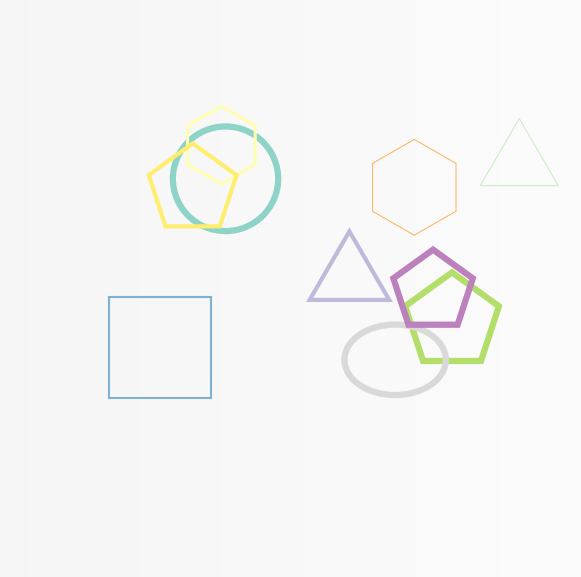[{"shape": "circle", "thickness": 3, "radius": 0.45, "center": [0.388, 0.69]}, {"shape": "hexagon", "thickness": 1.5, "radius": 0.34, "center": [0.381, 0.748]}, {"shape": "triangle", "thickness": 2, "radius": 0.4, "center": [0.601, 0.519]}, {"shape": "square", "thickness": 1, "radius": 0.44, "center": [0.276, 0.398]}, {"shape": "hexagon", "thickness": 0.5, "radius": 0.41, "center": [0.713, 0.675]}, {"shape": "pentagon", "thickness": 3, "radius": 0.42, "center": [0.778, 0.443]}, {"shape": "oval", "thickness": 3, "radius": 0.44, "center": [0.68, 0.376]}, {"shape": "pentagon", "thickness": 3, "radius": 0.36, "center": [0.745, 0.495]}, {"shape": "triangle", "thickness": 0.5, "radius": 0.39, "center": [0.893, 0.716]}, {"shape": "pentagon", "thickness": 2, "radius": 0.4, "center": [0.331, 0.671]}]